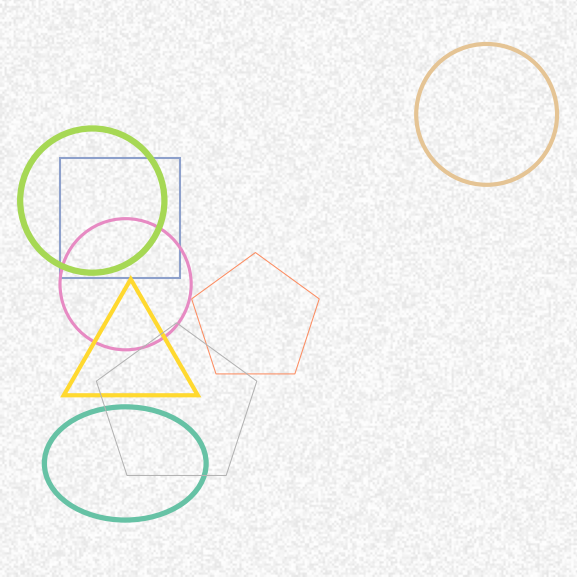[{"shape": "oval", "thickness": 2.5, "radius": 0.7, "center": [0.217, 0.197]}, {"shape": "pentagon", "thickness": 0.5, "radius": 0.58, "center": [0.442, 0.446]}, {"shape": "square", "thickness": 1, "radius": 0.52, "center": [0.208, 0.622]}, {"shape": "circle", "thickness": 1.5, "radius": 0.57, "center": [0.217, 0.507]}, {"shape": "circle", "thickness": 3, "radius": 0.62, "center": [0.16, 0.652]}, {"shape": "triangle", "thickness": 2, "radius": 0.67, "center": [0.226, 0.382]}, {"shape": "circle", "thickness": 2, "radius": 0.61, "center": [0.843, 0.801]}, {"shape": "pentagon", "thickness": 0.5, "radius": 0.73, "center": [0.306, 0.294]}]